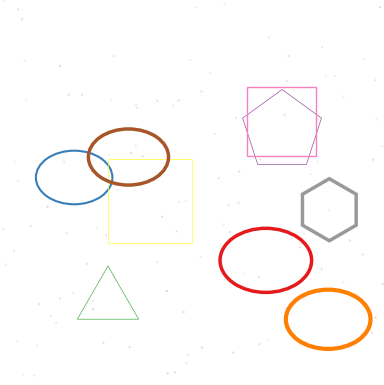[{"shape": "oval", "thickness": 2.5, "radius": 0.59, "center": [0.69, 0.324]}, {"shape": "oval", "thickness": 1.5, "radius": 0.5, "center": [0.193, 0.539]}, {"shape": "triangle", "thickness": 0.5, "radius": 0.46, "center": [0.28, 0.217]}, {"shape": "pentagon", "thickness": 0.5, "radius": 0.54, "center": [0.733, 0.66]}, {"shape": "oval", "thickness": 3, "radius": 0.55, "center": [0.852, 0.171]}, {"shape": "square", "thickness": 0.5, "radius": 0.54, "center": [0.389, 0.478]}, {"shape": "oval", "thickness": 2.5, "radius": 0.52, "center": [0.334, 0.592]}, {"shape": "square", "thickness": 1, "radius": 0.45, "center": [0.731, 0.685]}, {"shape": "hexagon", "thickness": 2.5, "radius": 0.4, "center": [0.855, 0.455]}]